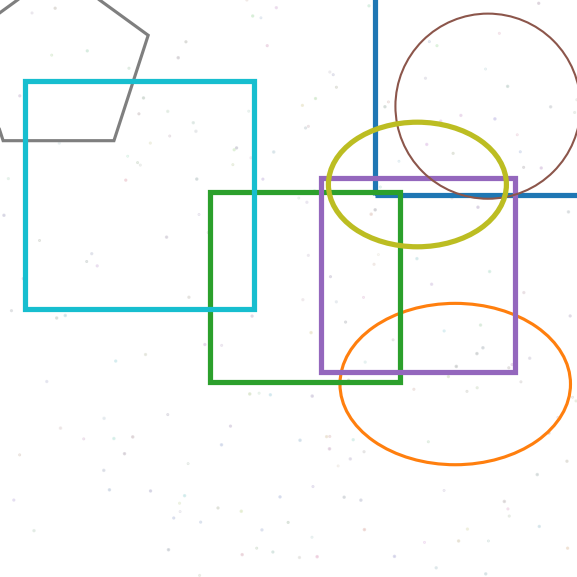[{"shape": "square", "thickness": 2.5, "radius": 0.99, "center": [0.847, 0.859]}, {"shape": "oval", "thickness": 1.5, "radius": 1.0, "center": [0.788, 0.334]}, {"shape": "square", "thickness": 2.5, "radius": 0.82, "center": [0.528, 0.502]}, {"shape": "square", "thickness": 2.5, "radius": 0.84, "center": [0.724, 0.523]}, {"shape": "circle", "thickness": 1, "radius": 0.8, "center": [0.845, 0.815]}, {"shape": "pentagon", "thickness": 1.5, "radius": 0.82, "center": [0.101, 0.888]}, {"shape": "oval", "thickness": 2.5, "radius": 0.77, "center": [0.723, 0.68]}, {"shape": "square", "thickness": 2.5, "radius": 0.99, "center": [0.242, 0.661]}]